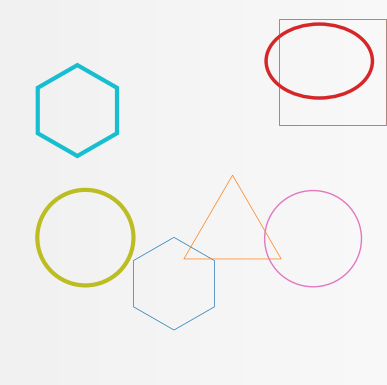[{"shape": "hexagon", "thickness": 0.5, "radius": 0.6, "center": [0.449, 0.263]}, {"shape": "triangle", "thickness": 0.5, "radius": 0.73, "center": [0.6, 0.4]}, {"shape": "oval", "thickness": 2.5, "radius": 0.69, "center": [0.824, 0.841]}, {"shape": "square", "thickness": 0.5, "radius": 0.69, "center": [0.858, 0.814]}, {"shape": "circle", "thickness": 1, "radius": 0.62, "center": [0.808, 0.38]}, {"shape": "circle", "thickness": 3, "radius": 0.62, "center": [0.22, 0.383]}, {"shape": "hexagon", "thickness": 3, "radius": 0.59, "center": [0.2, 0.713]}]